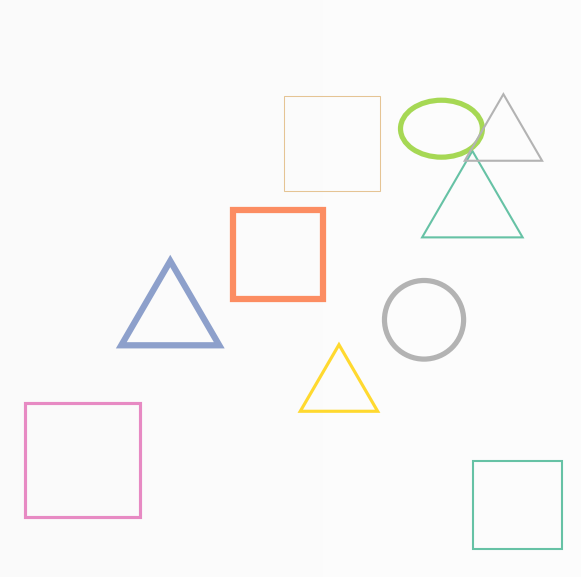[{"shape": "square", "thickness": 1, "radius": 0.38, "center": [0.891, 0.124]}, {"shape": "triangle", "thickness": 1, "radius": 0.5, "center": [0.813, 0.638]}, {"shape": "square", "thickness": 3, "radius": 0.39, "center": [0.478, 0.559]}, {"shape": "triangle", "thickness": 3, "radius": 0.49, "center": [0.293, 0.45]}, {"shape": "square", "thickness": 1.5, "radius": 0.5, "center": [0.143, 0.203]}, {"shape": "oval", "thickness": 2.5, "radius": 0.35, "center": [0.759, 0.776]}, {"shape": "triangle", "thickness": 1.5, "radius": 0.38, "center": [0.583, 0.325]}, {"shape": "square", "thickness": 0.5, "radius": 0.41, "center": [0.571, 0.75]}, {"shape": "triangle", "thickness": 1, "radius": 0.38, "center": [0.866, 0.759]}, {"shape": "circle", "thickness": 2.5, "radius": 0.34, "center": [0.73, 0.445]}]